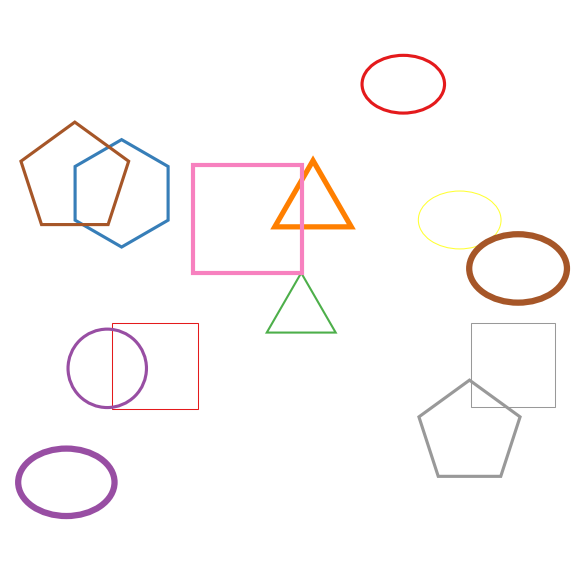[{"shape": "square", "thickness": 0.5, "radius": 0.37, "center": [0.269, 0.366]}, {"shape": "oval", "thickness": 1.5, "radius": 0.36, "center": [0.698, 0.853]}, {"shape": "hexagon", "thickness": 1.5, "radius": 0.46, "center": [0.211, 0.664]}, {"shape": "triangle", "thickness": 1, "radius": 0.34, "center": [0.522, 0.458]}, {"shape": "circle", "thickness": 1.5, "radius": 0.34, "center": [0.186, 0.361]}, {"shape": "oval", "thickness": 3, "radius": 0.42, "center": [0.115, 0.164]}, {"shape": "triangle", "thickness": 2.5, "radius": 0.38, "center": [0.542, 0.645]}, {"shape": "oval", "thickness": 0.5, "radius": 0.36, "center": [0.796, 0.618]}, {"shape": "oval", "thickness": 3, "radius": 0.42, "center": [0.897, 0.534]}, {"shape": "pentagon", "thickness": 1.5, "radius": 0.49, "center": [0.13, 0.69]}, {"shape": "square", "thickness": 2, "radius": 0.47, "center": [0.429, 0.62]}, {"shape": "pentagon", "thickness": 1.5, "radius": 0.46, "center": [0.813, 0.249]}, {"shape": "square", "thickness": 0.5, "radius": 0.36, "center": [0.888, 0.367]}]